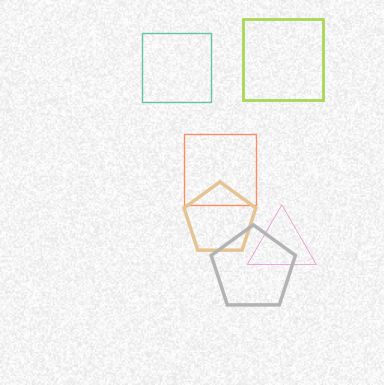[{"shape": "square", "thickness": 1, "radius": 0.45, "center": [0.458, 0.823]}, {"shape": "square", "thickness": 1, "radius": 0.46, "center": [0.572, 0.559]}, {"shape": "triangle", "thickness": 0.5, "radius": 0.52, "center": [0.732, 0.365]}, {"shape": "square", "thickness": 2, "radius": 0.52, "center": [0.735, 0.846]}, {"shape": "pentagon", "thickness": 2.5, "radius": 0.49, "center": [0.571, 0.429]}, {"shape": "pentagon", "thickness": 2.5, "radius": 0.57, "center": [0.658, 0.301]}]